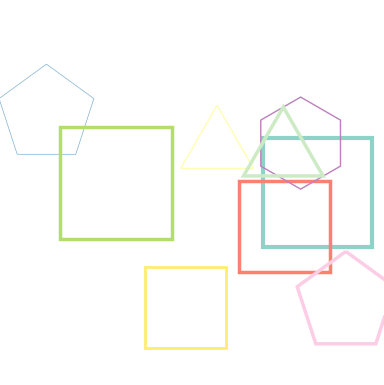[{"shape": "square", "thickness": 3, "radius": 0.71, "center": [0.825, 0.5]}, {"shape": "triangle", "thickness": 1, "radius": 0.55, "center": [0.564, 0.617]}, {"shape": "square", "thickness": 2.5, "radius": 0.59, "center": [0.739, 0.411]}, {"shape": "pentagon", "thickness": 0.5, "radius": 0.65, "center": [0.121, 0.704]}, {"shape": "square", "thickness": 2.5, "radius": 0.72, "center": [0.301, 0.525]}, {"shape": "pentagon", "thickness": 2.5, "radius": 0.66, "center": [0.898, 0.214]}, {"shape": "hexagon", "thickness": 1, "radius": 0.6, "center": [0.781, 0.628]}, {"shape": "triangle", "thickness": 2.5, "radius": 0.6, "center": [0.736, 0.603]}, {"shape": "square", "thickness": 2, "radius": 0.53, "center": [0.482, 0.201]}]